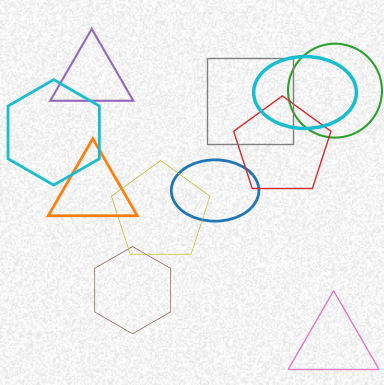[{"shape": "oval", "thickness": 2, "radius": 0.57, "center": [0.559, 0.505]}, {"shape": "triangle", "thickness": 2, "radius": 0.67, "center": [0.241, 0.506]}, {"shape": "circle", "thickness": 1.5, "radius": 0.61, "center": [0.87, 0.765]}, {"shape": "pentagon", "thickness": 1, "radius": 0.66, "center": [0.733, 0.618]}, {"shape": "triangle", "thickness": 1.5, "radius": 0.62, "center": [0.238, 0.801]}, {"shape": "hexagon", "thickness": 0.5, "radius": 0.57, "center": [0.344, 0.246]}, {"shape": "triangle", "thickness": 1, "radius": 0.68, "center": [0.867, 0.108]}, {"shape": "square", "thickness": 1, "radius": 0.56, "center": [0.65, 0.738]}, {"shape": "pentagon", "thickness": 0.5, "radius": 0.67, "center": [0.417, 0.449]}, {"shape": "oval", "thickness": 2.5, "radius": 0.67, "center": [0.792, 0.76]}, {"shape": "hexagon", "thickness": 2, "radius": 0.68, "center": [0.139, 0.656]}]